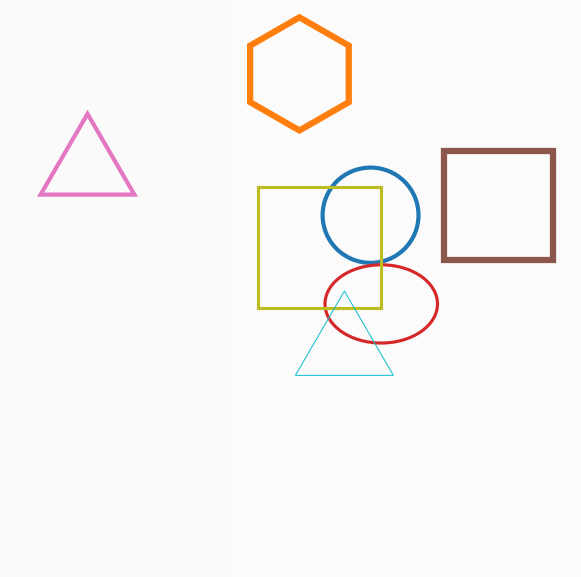[{"shape": "circle", "thickness": 2, "radius": 0.41, "center": [0.638, 0.626]}, {"shape": "hexagon", "thickness": 3, "radius": 0.49, "center": [0.515, 0.871]}, {"shape": "oval", "thickness": 1.5, "radius": 0.48, "center": [0.656, 0.473]}, {"shape": "square", "thickness": 3, "radius": 0.47, "center": [0.858, 0.643]}, {"shape": "triangle", "thickness": 2, "radius": 0.47, "center": [0.151, 0.709]}, {"shape": "square", "thickness": 1.5, "radius": 0.53, "center": [0.549, 0.57]}, {"shape": "triangle", "thickness": 0.5, "radius": 0.49, "center": [0.593, 0.398]}]